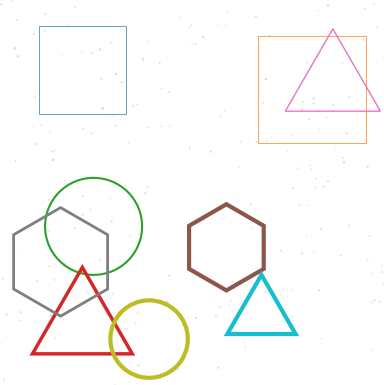[{"shape": "square", "thickness": 0.5, "radius": 0.57, "center": [0.214, 0.818]}, {"shape": "square", "thickness": 0.5, "radius": 0.7, "center": [0.811, 0.768]}, {"shape": "circle", "thickness": 1.5, "radius": 0.63, "center": [0.243, 0.412]}, {"shape": "triangle", "thickness": 2.5, "radius": 0.75, "center": [0.214, 0.156]}, {"shape": "hexagon", "thickness": 3, "radius": 0.56, "center": [0.588, 0.358]}, {"shape": "triangle", "thickness": 1, "radius": 0.71, "center": [0.865, 0.783]}, {"shape": "hexagon", "thickness": 2, "radius": 0.7, "center": [0.157, 0.32]}, {"shape": "circle", "thickness": 3, "radius": 0.5, "center": [0.387, 0.119]}, {"shape": "triangle", "thickness": 3, "radius": 0.51, "center": [0.679, 0.184]}]